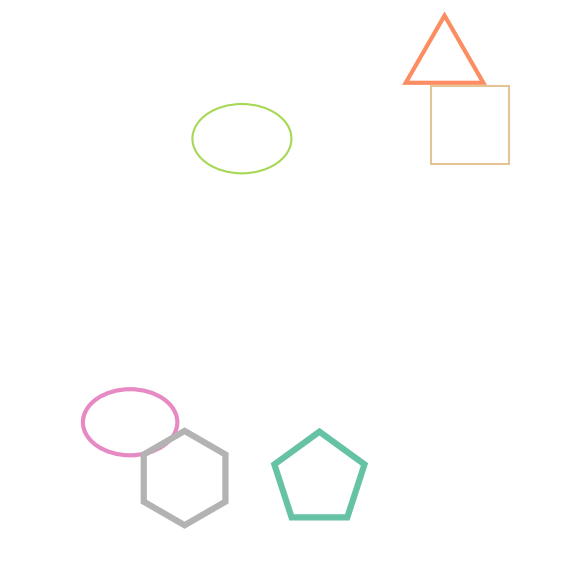[{"shape": "pentagon", "thickness": 3, "radius": 0.41, "center": [0.553, 0.17]}, {"shape": "triangle", "thickness": 2, "radius": 0.39, "center": [0.77, 0.895]}, {"shape": "oval", "thickness": 2, "radius": 0.41, "center": [0.225, 0.268]}, {"shape": "oval", "thickness": 1, "radius": 0.43, "center": [0.419, 0.759]}, {"shape": "square", "thickness": 1, "radius": 0.34, "center": [0.813, 0.783]}, {"shape": "hexagon", "thickness": 3, "radius": 0.41, "center": [0.32, 0.171]}]